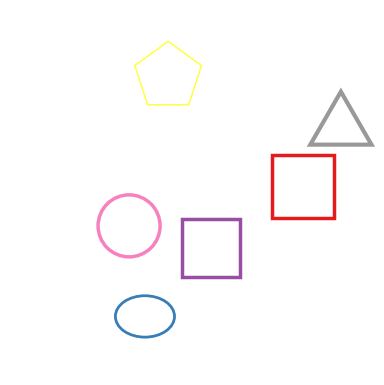[{"shape": "square", "thickness": 2.5, "radius": 0.4, "center": [0.787, 0.516]}, {"shape": "oval", "thickness": 2, "radius": 0.38, "center": [0.376, 0.178]}, {"shape": "square", "thickness": 2.5, "radius": 0.38, "center": [0.548, 0.355]}, {"shape": "pentagon", "thickness": 1, "radius": 0.46, "center": [0.437, 0.802]}, {"shape": "circle", "thickness": 2.5, "radius": 0.4, "center": [0.335, 0.413]}, {"shape": "triangle", "thickness": 3, "radius": 0.46, "center": [0.885, 0.67]}]